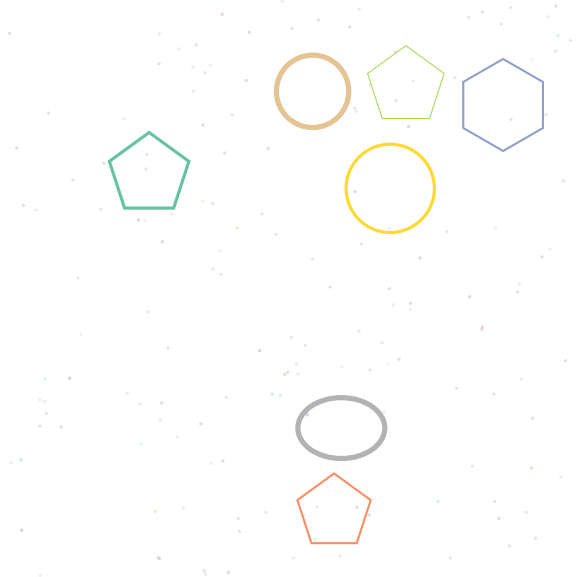[{"shape": "pentagon", "thickness": 1.5, "radius": 0.36, "center": [0.258, 0.697]}, {"shape": "pentagon", "thickness": 1, "radius": 0.33, "center": [0.578, 0.113]}, {"shape": "hexagon", "thickness": 1, "radius": 0.4, "center": [0.871, 0.817]}, {"shape": "pentagon", "thickness": 0.5, "radius": 0.35, "center": [0.703, 0.85]}, {"shape": "circle", "thickness": 1.5, "radius": 0.38, "center": [0.676, 0.673]}, {"shape": "circle", "thickness": 2.5, "radius": 0.31, "center": [0.541, 0.841]}, {"shape": "oval", "thickness": 2.5, "radius": 0.38, "center": [0.591, 0.258]}]